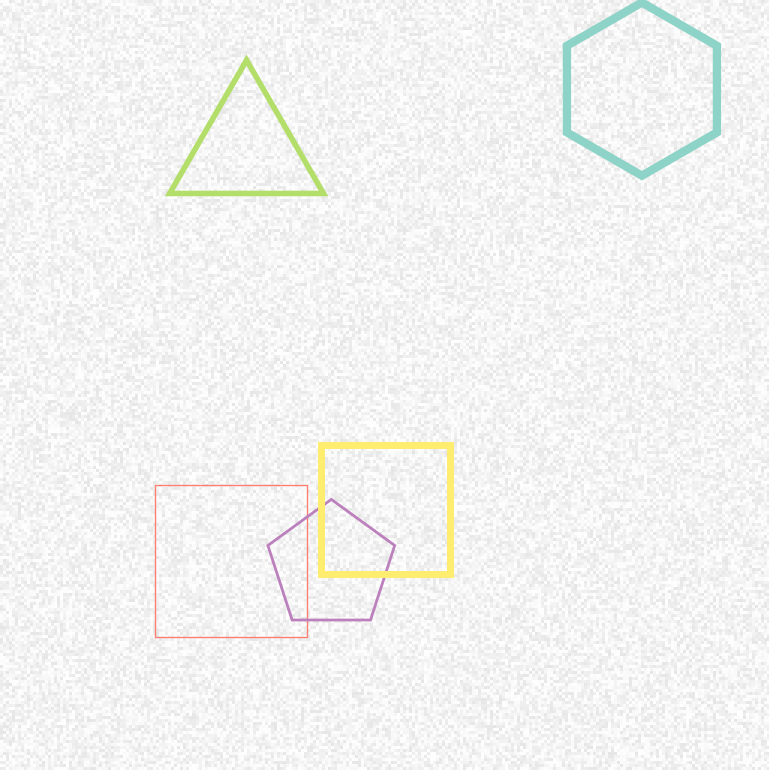[{"shape": "hexagon", "thickness": 3, "radius": 0.56, "center": [0.834, 0.884]}, {"shape": "square", "thickness": 0.5, "radius": 0.49, "center": [0.3, 0.271]}, {"shape": "triangle", "thickness": 2, "radius": 0.58, "center": [0.32, 0.806]}, {"shape": "pentagon", "thickness": 1, "radius": 0.43, "center": [0.43, 0.265]}, {"shape": "square", "thickness": 2.5, "radius": 0.42, "center": [0.501, 0.338]}]